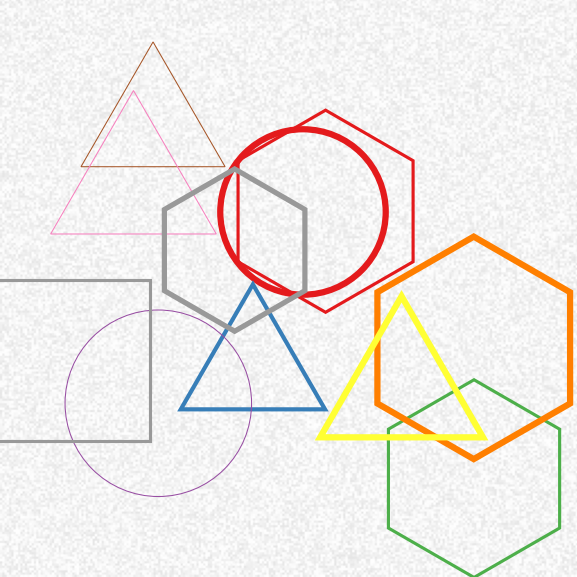[{"shape": "circle", "thickness": 3, "radius": 0.72, "center": [0.525, 0.632]}, {"shape": "hexagon", "thickness": 1.5, "radius": 0.87, "center": [0.564, 0.633]}, {"shape": "triangle", "thickness": 2, "radius": 0.72, "center": [0.438, 0.362]}, {"shape": "hexagon", "thickness": 1.5, "radius": 0.86, "center": [0.821, 0.17]}, {"shape": "circle", "thickness": 0.5, "radius": 0.81, "center": [0.274, 0.301]}, {"shape": "hexagon", "thickness": 3, "radius": 0.96, "center": [0.82, 0.397]}, {"shape": "triangle", "thickness": 3, "radius": 0.81, "center": [0.695, 0.323]}, {"shape": "triangle", "thickness": 0.5, "radius": 0.72, "center": [0.265, 0.782]}, {"shape": "triangle", "thickness": 0.5, "radius": 0.83, "center": [0.231, 0.677]}, {"shape": "hexagon", "thickness": 2.5, "radius": 0.7, "center": [0.406, 0.566]}, {"shape": "square", "thickness": 1.5, "radius": 0.7, "center": [0.12, 0.375]}]